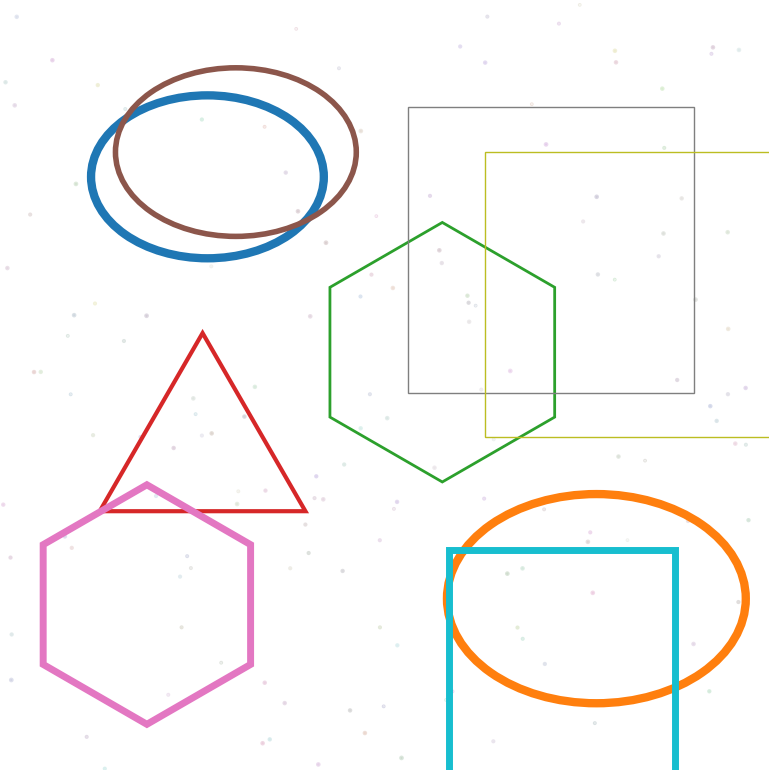[{"shape": "oval", "thickness": 3, "radius": 0.76, "center": [0.269, 0.77]}, {"shape": "oval", "thickness": 3, "radius": 0.97, "center": [0.775, 0.223]}, {"shape": "hexagon", "thickness": 1, "radius": 0.84, "center": [0.574, 0.543]}, {"shape": "triangle", "thickness": 1.5, "radius": 0.77, "center": [0.263, 0.413]}, {"shape": "oval", "thickness": 2, "radius": 0.78, "center": [0.306, 0.802]}, {"shape": "hexagon", "thickness": 2.5, "radius": 0.78, "center": [0.191, 0.215]}, {"shape": "square", "thickness": 0.5, "radius": 0.93, "center": [0.715, 0.676]}, {"shape": "square", "thickness": 0.5, "radius": 0.92, "center": [0.815, 0.618]}, {"shape": "square", "thickness": 2.5, "radius": 0.73, "center": [0.73, 0.14]}]